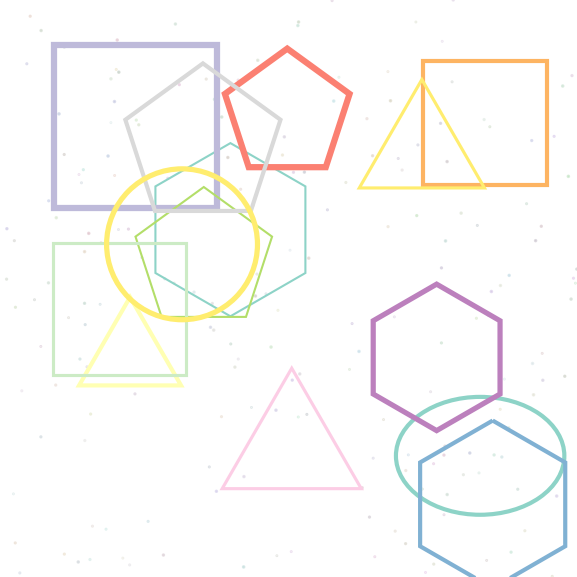[{"shape": "oval", "thickness": 2, "radius": 0.73, "center": [0.831, 0.21]}, {"shape": "hexagon", "thickness": 1, "radius": 0.75, "center": [0.399, 0.601]}, {"shape": "triangle", "thickness": 2, "radius": 0.51, "center": [0.225, 0.383]}, {"shape": "square", "thickness": 3, "radius": 0.7, "center": [0.235, 0.78]}, {"shape": "pentagon", "thickness": 3, "radius": 0.57, "center": [0.497, 0.801]}, {"shape": "hexagon", "thickness": 2, "radius": 0.73, "center": [0.853, 0.126]}, {"shape": "square", "thickness": 2, "radius": 0.54, "center": [0.84, 0.786]}, {"shape": "pentagon", "thickness": 1, "radius": 0.62, "center": [0.353, 0.551]}, {"shape": "triangle", "thickness": 1.5, "radius": 0.7, "center": [0.505, 0.222]}, {"shape": "pentagon", "thickness": 2, "radius": 0.71, "center": [0.351, 0.748]}, {"shape": "hexagon", "thickness": 2.5, "radius": 0.63, "center": [0.756, 0.38]}, {"shape": "square", "thickness": 1.5, "radius": 0.58, "center": [0.207, 0.464]}, {"shape": "triangle", "thickness": 1.5, "radius": 0.63, "center": [0.731, 0.736]}, {"shape": "circle", "thickness": 2.5, "radius": 0.65, "center": [0.315, 0.576]}]